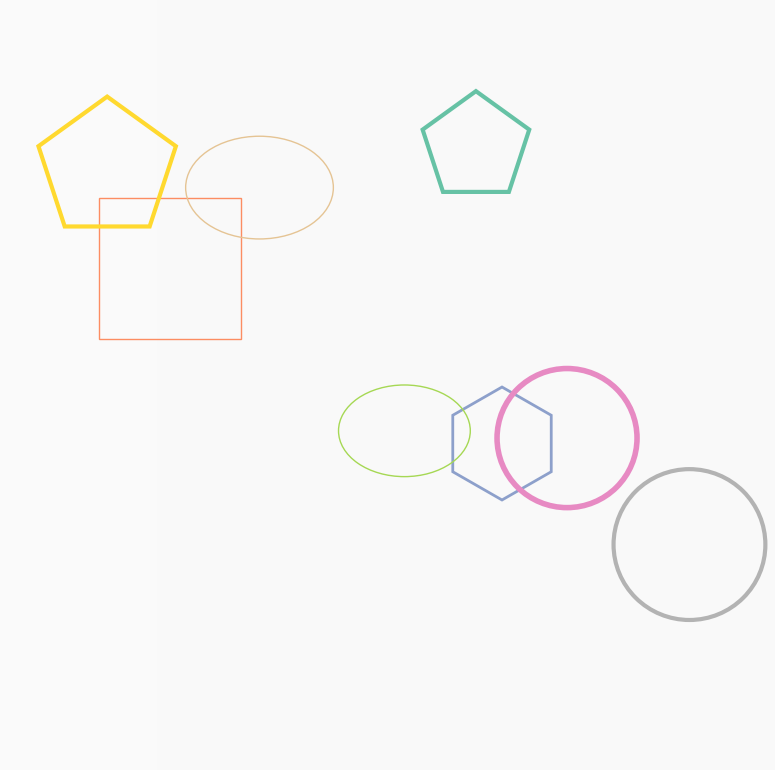[{"shape": "pentagon", "thickness": 1.5, "radius": 0.36, "center": [0.614, 0.809]}, {"shape": "square", "thickness": 0.5, "radius": 0.46, "center": [0.219, 0.651]}, {"shape": "hexagon", "thickness": 1, "radius": 0.37, "center": [0.648, 0.424]}, {"shape": "circle", "thickness": 2, "radius": 0.45, "center": [0.732, 0.431]}, {"shape": "oval", "thickness": 0.5, "radius": 0.43, "center": [0.522, 0.441]}, {"shape": "pentagon", "thickness": 1.5, "radius": 0.47, "center": [0.138, 0.781]}, {"shape": "oval", "thickness": 0.5, "radius": 0.48, "center": [0.335, 0.756]}, {"shape": "circle", "thickness": 1.5, "radius": 0.49, "center": [0.89, 0.293]}]